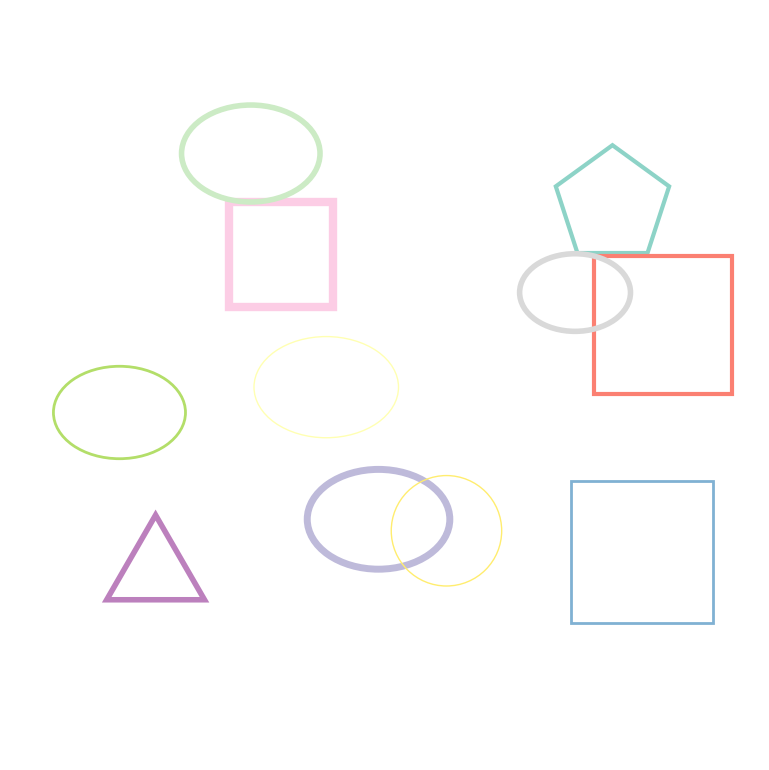[{"shape": "pentagon", "thickness": 1.5, "radius": 0.39, "center": [0.795, 0.734]}, {"shape": "oval", "thickness": 0.5, "radius": 0.47, "center": [0.424, 0.497]}, {"shape": "oval", "thickness": 2.5, "radius": 0.46, "center": [0.492, 0.326]}, {"shape": "square", "thickness": 1.5, "radius": 0.45, "center": [0.861, 0.578]}, {"shape": "square", "thickness": 1, "radius": 0.46, "center": [0.833, 0.283]}, {"shape": "oval", "thickness": 1, "radius": 0.43, "center": [0.155, 0.464]}, {"shape": "square", "thickness": 3, "radius": 0.34, "center": [0.365, 0.67]}, {"shape": "oval", "thickness": 2, "radius": 0.36, "center": [0.747, 0.62]}, {"shape": "triangle", "thickness": 2, "radius": 0.37, "center": [0.202, 0.258]}, {"shape": "oval", "thickness": 2, "radius": 0.45, "center": [0.326, 0.801]}, {"shape": "circle", "thickness": 0.5, "radius": 0.36, "center": [0.58, 0.311]}]